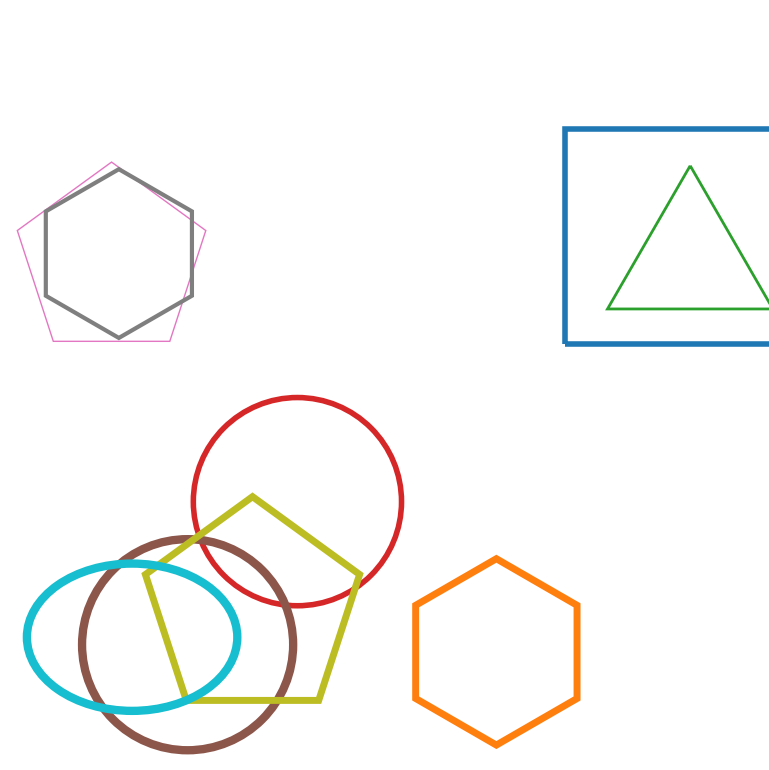[{"shape": "square", "thickness": 2, "radius": 0.7, "center": [0.873, 0.693]}, {"shape": "hexagon", "thickness": 2.5, "radius": 0.61, "center": [0.645, 0.153]}, {"shape": "triangle", "thickness": 1, "radius": 0.62, "center": [0.896, 0.661]}, {"shape": "circle", "thickness": 2, "radius": 0.68, "center": [0.386, 0.349]}, {"shape": "circle", "thickness": 3, "radius": 0.69, "center": [0.244, 0.163]}, {"shape": "pentagon", "thickness": 0.5, "radius": 0.64, "center": [0.145, 0.661]}, {"shape": "hexagon", "thickness": 1.5, "radius": 0.55, "center": [0.154, 0.671]}, {"shape": "pentagon", "thickness": 2.5, "radius": 0.73, "center": [0.328, 0.209]}, {"shape": "oval", "thickness": 3, "radius": 0.68, "center": [0.172, 0.172]}]